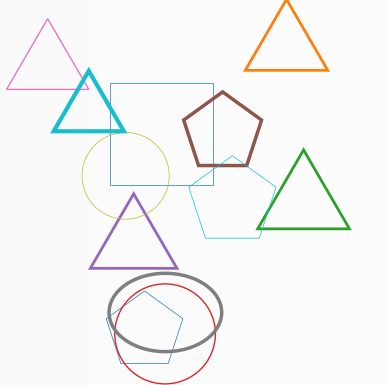[{"shape": "square", "thickness": 0.5, "radius": 0.66, "center": [0.417, 0.653]}, {"shape": "pentagon", "thickness": 0.5, "radius": 0.52, "center": [0.373, 0.14]}, {"shape": "triangle", "thickness": 2, "radius": 0.61, "center": [0.739, 0.879]}, {"shape": "triangle", "thickness": 2, "radius": 0.68, "center": [0.783, 0.474]}, {"shape": "circle", "thickness": 1, "radius": 0.65, "center": [0.426, 0.133]}, {"shape": "triangle", "thickness": 2, "radius": 0.65, "center": [0.345, 0.368]}, {"shape": "pentagon", "thickness": 2.5, "radius": 0.53, "center": [0.575, 0.656]}, {"shape": "triangle", "thickness": 1, "radius": 0.61, "center": [0.123, 0.829]}, {"shape": "oval", "thickness": 2.5, "radius": 0.73, "center": [0.427, 0.188]}, {"shape": "circle", "thickness": 0.5, "radius": 0.56, "center": [0.324, 0.543]}, {"shape": "triangle", "thickness": 3, "radius": 0.52, "center": [0.229, 0.711]}, {"shape": "pentagon", "thickness": 0.5, "radius": 0.59, "center": [0.6, 0.477]}]